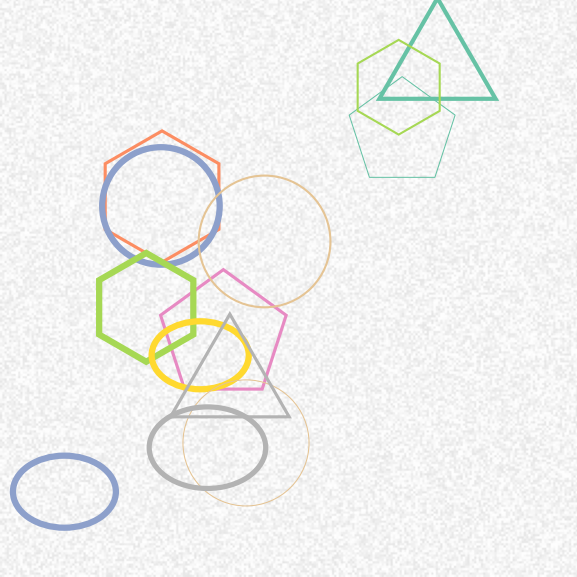[{"shape": "pentagon", "thickness": 0.5, "radius": 0.48, "center": [0.696, 0.77]}, {"shape": "triangle", "thickness": 2, "radius": 0.58, "center": [0.758, 0.886]}, {"shape": "hexagon", "thickness": 1.5, "radius": 0.57, "center": [0.281, 0.659]}, {"shape": "oval", "thickness": 3, "radius": 0.45, "center": [0.112, 0.148]}, {"shape": "circle", "thickness": 3, "radius": 0.51, "center": [0.279, 0.643]}, {"shape": "pentagon", "thickness": 1.5, "radius": 0.57, "center": [0.387, 0.418]}, {"shape": "hexagon", "thickness": 1, "radius": 0.41, "center": [0.69, 0.848]}, {"shape": "hexagon", "thickness": 3, "radius": 0.47, "center": [0.253, 0.467]}, {"shape": "oval", "thickness": 3, "radius": 0.42, "center": [0.347, 0.384]}, {"shape": "circle", "thickness": 0.5, "radius": 0.55, "center": [0.426, 0.232]}, {"shape": "circle", "thickness": 1, "radius": 0.57, "center": [0.458, 0.581]}, {"shape": "triangle", "thickness": 1.5, "radius": 0.59, "center": [0.398, 0.337]}, {"shape": "oval", "thickness": 2.5, "radius": 0.5, "center": [0.359, 0.224]}]